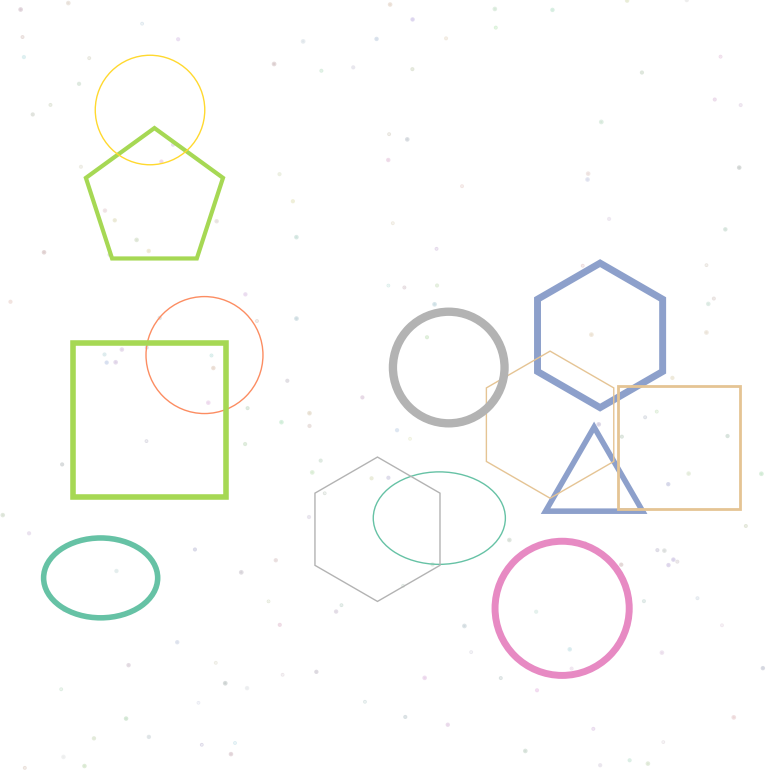[{"shape": "oval", "thickness": 2, "radius": 0.37, "center": [0.131, 0.249]}, {"shape": "oval", "thickness": 0.5, "radius": 0.43, "center": [0.571, 0.327]}, {"shape": "circle", "thickness": 0.5, "radius": 0.38, "center": [0.266, 0.539]}, {"shape": "hexagon", "thickness": 2.5, "radius": 0.47, "center": [0.779, 0.564]}, {"shape": "triangle", "thickness": 2, "radius": 0.36, "center": [0.772, 0.373]}, {"shape": "circle", "thickness": 2.5, "radius": 0.44, "center": [0.73, 0.21]}, {"shape": "pentagon", "thickness": 1.5, "radius": 0.47, "center": [0.201, 0.74]}, {"shape": "square", "thickness": 2, "radius": 0.5, "center": [0.195, 0.454]}, {"shape": "circle", "thickness": 0.5, "radius": 0.36, "center": [0.195, 0.857]}, {"shape": "square", "thickness": 1, "radius": 0.4, "center": [0.882, 0.419]}, {"shape": "hexagon", "thickness": 0.5, "radius": 0.48, "center": [0.714, 0.448]}, {"shape": "circle", "thickness": 3, "radius": 0.36, "center": [0.583, 0.523]}, {"shape": "hexagon", "thickness": 0.5, "radius": 0.47, "center": [0.49, 0.313]}]